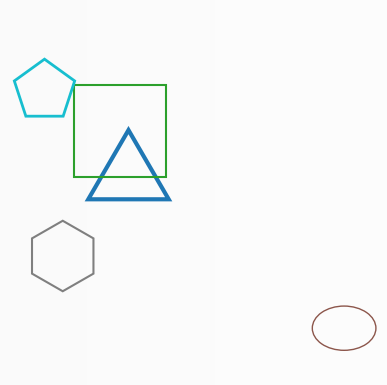[{"shape": "triangle", "thickness": 3, "radius": 0.6, "center": [0.332, 0.542]}, {"shape": "square", "thickness": 1.5, "radius": 0.6, "center": [0.309, 0.659]}, {"shape": "oval", "thickness": 1, "radius": 0.41, "center": [0.888, 0.148]}, {"shape": "hexagon", "thickness": 1.5, "radius": 0.46, "center": [0.162, 0.335]}, {"shape": "pentagon", "thickness": 2, "radius": 0.41, "center": [0.115, 0.764]}]